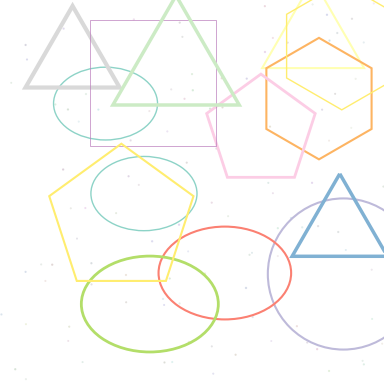[{"shape": "oval", "thickness": 1, "radius": 0.68, "center": [0.274, 0.731]}, {"shape": "oval", "thickness": 1, "radius": 0.69, "center": [0.374, 0.497]}, {"shape": "triangle", "thickness": 1.5, "radius": 0.76, "center": [0.813, 0.9]}, {"shape": "circle", "thickness": 1.5, "radius": 0.98, "center": [0.892, 0.288]}, {"shape": "oval", "thickness": 1.5, "radius": 0.86, "center": [0.584, 0.291]}, {"shape": "triangle", "thickness": 2.5, "radius": 0.71, "center": [0.882, 0.406]}, {"shape": "hexagon", "thickness": 1.5, "radius": 0.79, "center": [0.829, 0.744]}, {"shape": "oval", "thickness": 2, "radius": 0.89, "center": [0.389, 0.21]}, {"shape": "pentagon", "thickness": 2, "radius": 0.74, "center": [0.678, 0.659]}, {"shape": "triangle", "thickness": 3, "radius": 0.71, "center": [0.188, 0.843]}, {"shape": "square", "thickness": 0.5, "radius": 0.82, "center": [0.398, 0.784]}, {"shape": "triangle", "thickness": 2.5, "radius": 0.95, "center": [0.457, 0.822]}, {"shape": "pentagon", "thickness": 1.5, "radius": 0.98, "center": [0.315, 0.43]}, {"shape": "hexagon", "thickness": 1, "radius": 0.83, "center": [0.888, 0.88]}]